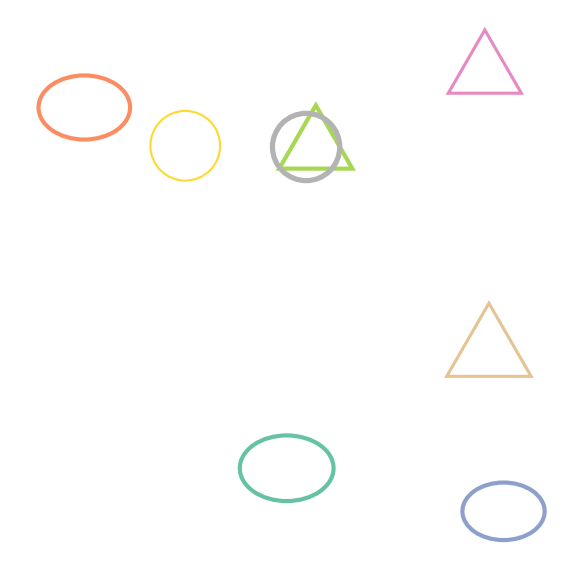[{"shape": "oval", "thickness": 2, "radius": 0.41, "center": [0.496, 0.188]}, {"shape": "oval", "thickness": 2, "radius": 0.4, "center": [0.146, 0.813]}, {"shape": "oval", "thickness": 2, "radius": 0.36, "center": [0.872, 0.114]}, {"shape": "triangle", "thickness": 1.5, "radius": 0.37, "center": [0.84, 0.874]}, {"shape": "triangle", "thickness": 2, "radius": 0.37, "center": [0.547, 0.744]}, {"shape": "circle", "thickness": 1, "radius": 0.3, "center": [0.321, 0.747]}, {"shape": "triangle", "thickness": 1.5, "radius": 0.42, "center": [0.847, 0.39]}, {"shape": "circle", "thickness": 2.5, "radius": 0.29, "center": [0.53, 0.745]}]